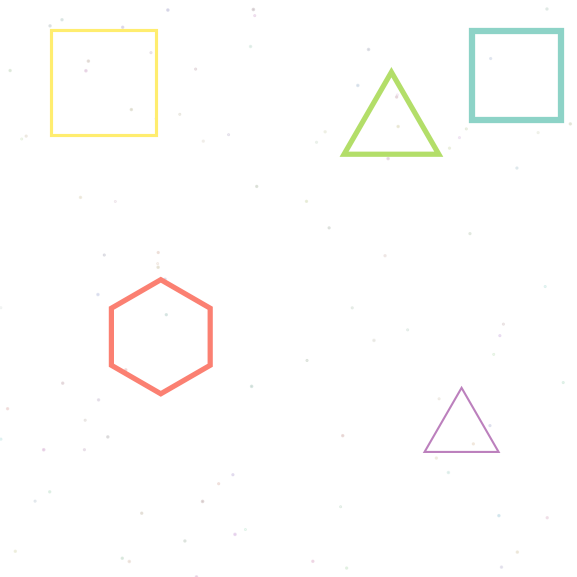[{"shape": "square", "thickness": 3, "radius": 0.38, "center": [0.894, 0.869]}, {"shape": "hexagon", "thickness": 2.5, "radius": 0.49, "center": [0.278, 0.416]}, {"shape": "triangle", "thickness": 2.5, "radius": 0.47, "center": [0.678, 0.779]}, {"shape": "triangle", "thickness": 1, "radius": 0.37, "center": [0.799, 0.254]}, {"shape": "square", "thickness": 1.5, "radius": 0.46, "center": [0.18, 0.856]}]